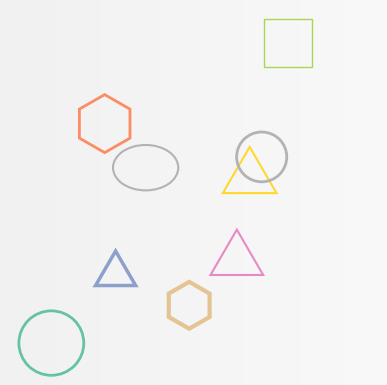[{"shape": "circle", "thickness": 2, "radius": 0.42, "center": [0.132, 0.109]}, {"shape": "hexagon", "thickness": 2, "radius": 0.38, "center": [0.27, 0.679]}, {"shape": "triangle", "thickness": 2.5, "radius": 0.3, "center": [0.298, 0.288]}, {"shape": "triangle", "thickness": 1.5, "radius": 0.39, "center": [0.611, 0.325]}, {"shape": "square", "thickness": 1, "radius": 0.31, "center": [0.742, 0.888]}, {"shape": "triangle", "thickness": 1.5, "radius": 0.4, "center": [0.644, 0.538]}, {"shape": "hexagon", "thickness": 3, "radius": 0.3, "center": [0.488, 0.207]}, {"shape": "circle", "thickness": 2, "radius": 0.32, "center": [0.675, 0.592]}, {"shape": "oval", "thickness": 1.5, "radius": 0.42, "center": [0.376, 0.564]}]